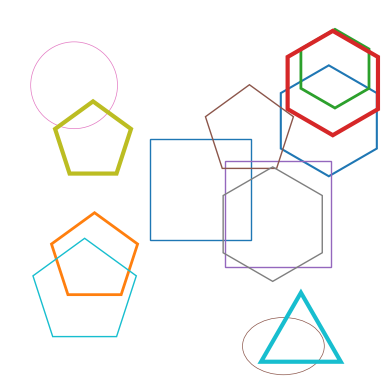[{"shape": "hexagon", "thickness": 1.5, "radius": 0.72, "center": [0.854, 0.686]}, {"shape": "square", "thickness": 1, "radius": 0.66, "center": [0.52, 0.508]}, {"shape": "pentagon", "thickness": 2, "radius": 0.59, "center": [0.246, 0.33]}, {"shape": "hexagon", "thickness": 2, "radius": 0.51, "center": [0.87, 0.822]}, {"shape": "hexagon", "thickness": 3, "radius": 0.68, "center": [0.864, 0.784]}, {"shape": "square", "thickness": 1, "radius": 0.69, "center": [0.723, 0.443]}, {"shape": "pentagon", "thickness": 1, "radius": 0.6, "center": [0.648, 0.66]}, {"shape": "oval", "thickness": 0.5, "radius": 0.53, "center": [0.736, 0.101]}, {"shape": "circle", "thickness": 0.5, "radius": 0.56, "center": [0.192, 0.779]}, {"shape": "hexagon", "thickness": 1, "radius": 0.74, "center": [0.708, 0.418]}, {"shape": "pentagon", "thickness": 3, "radius": 0.52, "center": [0.242, 0.633]}, {"shape": "triangle", "thickness": 3, "radius": 0.6, "center": [0.782, 0.12]}, {"shape": "pentagon", "thickness": 1, "radius": 0.71, "center": [0.22, 0.24]}]